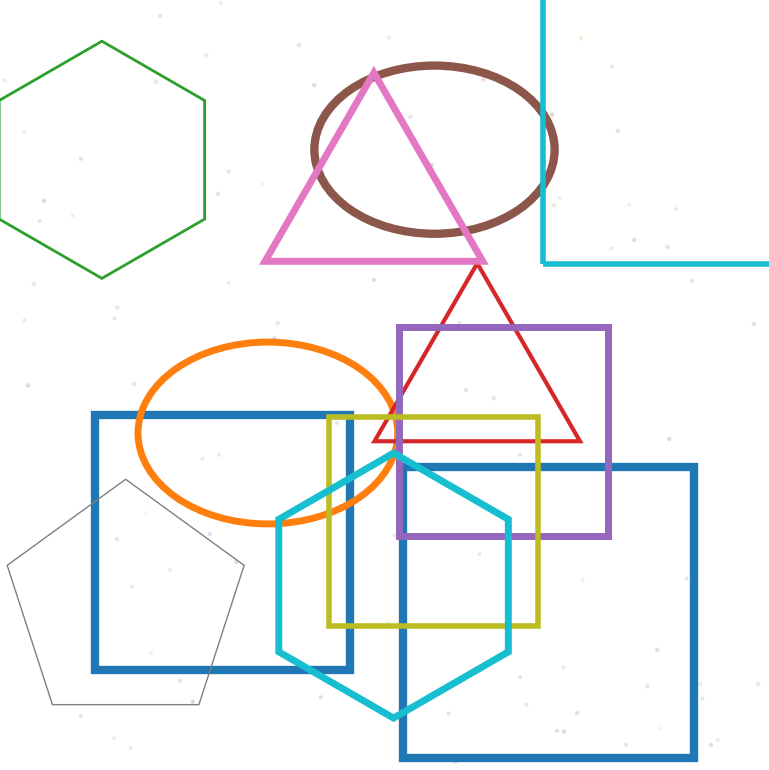[{"shape": "square", "thickness": 3, "radius": 0.94, "center": [0.713, 0.205]}, {"shape": "square", "thickness": 3, "radius": 0.83, "center": [0.289, 0.296]}, {"shape": "oval", "thickness": 2.5, "radius": 0.84, "center": [0.348, 0.438]}, {"shape": "hexagon", "thickness": 1, "radius": 0.77, "center": [0.132, 0.792]}, {"shape": "triangle", "thickness": 1.5, "radius": 0.77, "center": [0.62, 0.504]}, {"shape": "square", "thickness": 2.5, "radius": 0.68, "center": [0.654, 0.44]}, {"shape": "oval", "thickness": 3, "radius": 0.78, "center": [0.564, 0.806]}, {"shape": "triangle", "thickness": 2.5, "radius": 0.82, "center": [0.486, 0.742]}, {"shape": "pentagon", "thickness": 0.5, "radius": 0.81, "center": [0.163, 0.216]}, {"shape": "square", "thickness": 2, "radius": 0.68, "center": [0.563, 0.322]}, {"shape": "hexagon", "thickness": 2.5, "radius": 0.86, "center": [0.511, 0.239]}, {"shape": "square", "thickness": 2, "radius": 0.94, "center": [0.893, 0.845]}]